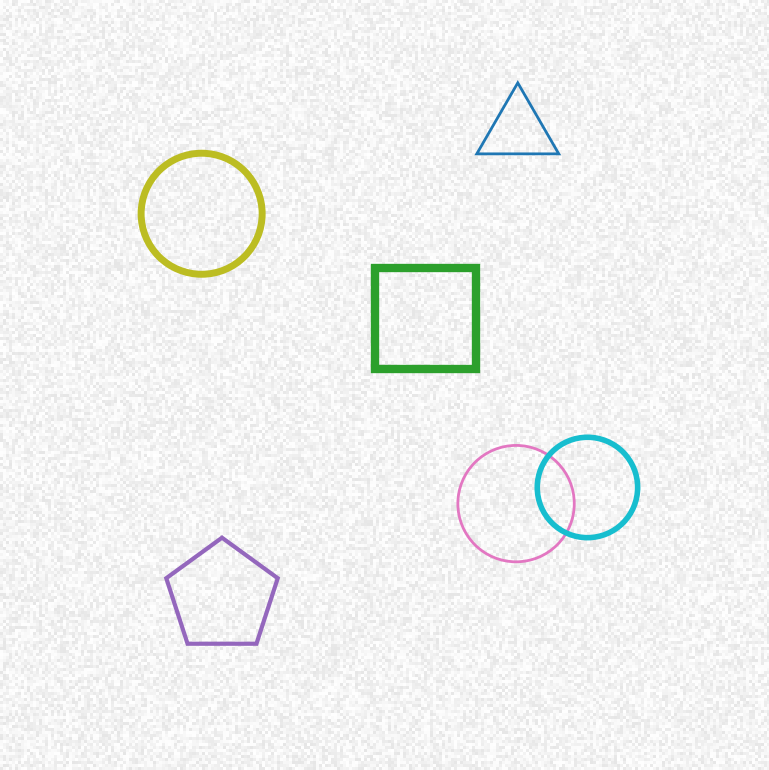[{"shape": "triangle", "thickness": 1, "radius": 0.31, "center": [0.672, 0.831]}, {"shape": "square", "thickness": 3, "radius": 0.33, "center": [0.552, 0.586]}, {"shape": "pentagon", "thickness": 1.5, "radius": 0.38, "center": [0.288, 0.226]}, {"shape": "circle", "thickness": 1, "radius": 0.38, "center": [0.67, 0.346]}, {"shape": "circle", "thickness": 2.5, "radius": 0.39, "center": [0.262, 0.722]}, {"shape": "circle", "thickness": 2, "radius": 0.33, "center": [0.763, 0.367]}]